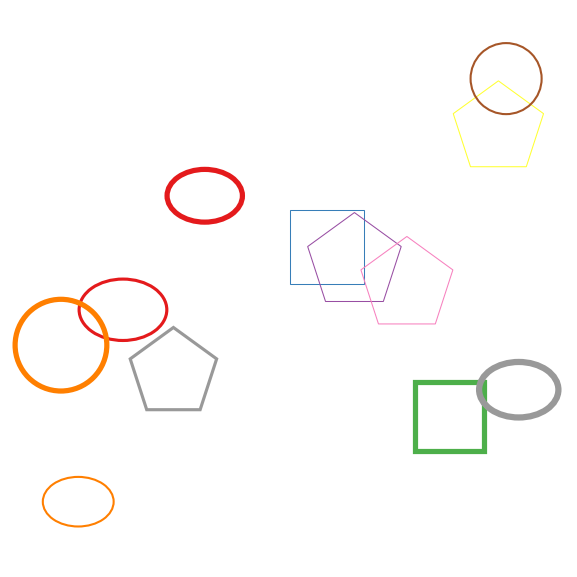[{"shape": "oval", "thickness": 2.5, "radius": 0.33, "center": [0.355, 0.66]}, {"shape": "oval", "thickness": 1.5, "radius": 0.38, "center": [0.213, 0.463]}, {"shape": "square", "thickness": 0.5, "radius": 0.32, "center": [0.566, 0.572]}, {"shape": "square", "thickness": 2.5, "radius": 0.3, "center": [0.778, 0.278]}, {"shape": "pentagon", "thickness": 0.5, "radius": 0.43, "center": [0.614, 0.546]}, {"shape": "circle", "thickness": 2.5, "radius": 0.4, "center": [0.106, 0.401]}, {"shape": "oval", "thickness": 1, "radius": 0.31, "center": [0.135, 0.13]}, {"shape": "pentagon", "thickness": 0.5, "radius": 0.41, "center": [0.863, 0.777]}, {"shape": "circle", "thickness": 1, "radius": 0.31, "center": [0.876, 0.863]}, {"shape": "pentagon", "thickness": 0.5, "radius": 0.42, "center": [0.705, 0.506]}, {"shape": "pentagon", "thickness": 1.5, "radius": 0.39, "center": [0.3, 0.353]}, {"shape": "oval", "thickness": 3, "radius": 0.34, "center": [0.898, 0.324]}]